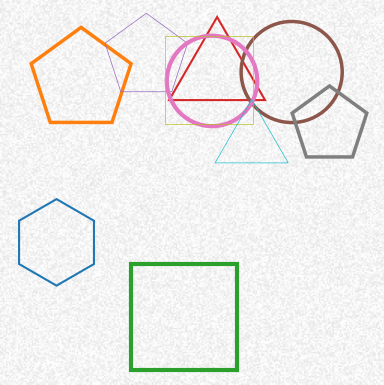[{"shape": "hexagon", "thickness": 1.5, "radius": 0.56, "center": [0.147, 0.37]}, {"shape": "pentagon", "thickness": 2.5, "radius": 0.68, "center": [0.211, 0.792]}, {"shape": "square", "thickness": 3, "radius": 0.69, "center": [0.478, 0.176]}, {"shape": "triangle", "thickness": 1.5, "radius": 0.72, "center": [0.564, 0.812]}, {"shape": "pentagon", "thickness": 0.5, "radius": 0.56, "center": [0.38, 0.853]}, {"shape": "circle", "thickness": 2.5, "radius": 0.66, "center": [0.758, 0.813]}, {"shape": "circle", "thickness": 3, "radius": 0.59, "center": [0.551, 0.79]}, {"shape": "pentagon", "thickness": 2.5, "radius": 0.51, "center": [0.856, 0.675]}, {"shape": "square", "thickness": 0.5, "radius": 0.57, "center": [0.542, 0.792]}, {"shape": "triangle", "thickness": 0.5, "radius": 0.55, "center": [0.654, 0.632]}]